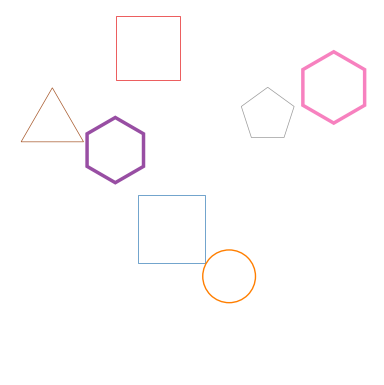[{"shape": "square", "thickness": 0.5, "radius": 0.42, "center": [0.385, 0.876]}, {"shape": "square", "thickness": 0.5, "radius": 0.44, "center": [0.446, 0.404]}, {"shape": "hexagon", "thickness": 2.5, "radius": 0.42, "center": [0.299, 0.61]}, {"shape": "circle", "thickness": 1, "radius": 0.34, "center": [0.595, 0.282]}, {"shape": "triangle", "thickness": 0.5, "radius": 0.47, "center": [0.136, 0.678]}, {"shape": "hexagon", "thickness": 2.5, "radius": 0.46, "center": [0.867, 0.773]}, {"shape": "pentagon", "thickness": 0.5, "radius": 0.36, "center": [0.695, 0.701]}]